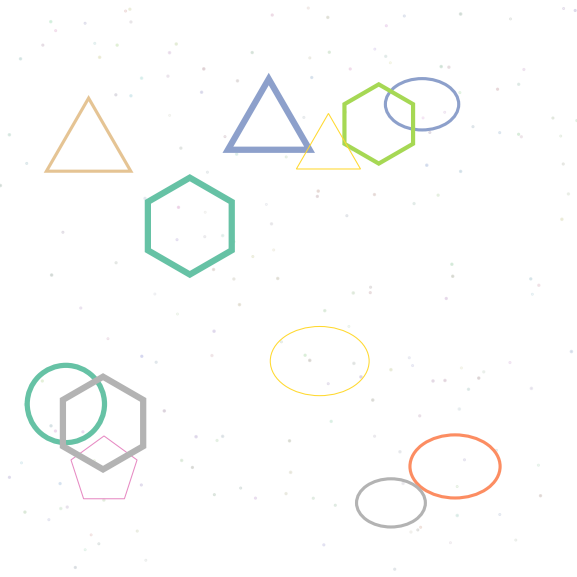[{"shape": "hexagon", "thickness": 3, "radius": 0.42, "center": [0.329, 0.608]}, {"shape": "circle", "thickness": 2.5, "radius": 0.33, "center": [0.114, 0.3]}, {"shape": "oval", "thickness": 1.5, "radius": 0.39, "center": [0.788, 0.191]}, {"shape": "oval", "thickness": 1.5, "radius": 0.32, "center": [0.731, 0.819]}, {"shape": "triangle", "thickness": 3, "radius": 0.41, "center": [0.465, 0.781]}, {"shape": "pentagon", "thickness": 0.5, "radius": 0.3, "center": [0.18, 0.184]}, {"shape": "hexagon", "thickness": 2, "radius": 0.34, "center": [0.656, 0.784]}, {"shape": "triangle", "thickness": 0.5, "radius": 0.32, "center": [0.569, 0.739]}, {"shape": "oval", "thickness": 0.5, "radius": 0.43, "center": [0.554, 0.374]}, {"shape": "triangle", "thickness": 1.5, "radius": 0.42, "center": [0.153, 0.745]}, {"shape": "hexagon", "thickness": 3, "radius": 0.4, "center": [0.178, 0.267]}, {"shape": "oval", "thickness": 1.5, "radius": 0.3, "center": [0.677, 0.128]}]